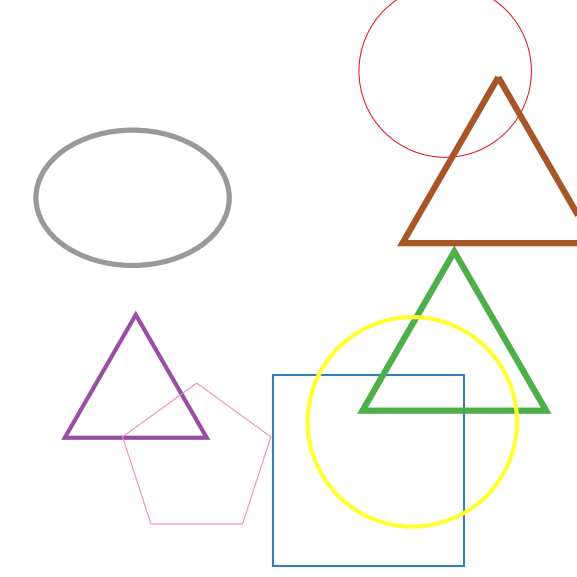[{"shape": "circle", "thickness": 0.5, "radius": 0.75, "center": [0.771, 0.876]}, {"shape": "square", "thickness": 1, "radius": 0.83, "center": [0.638, 0.184]}, {"shape": "triangle", "thickness": 3, "radius": 0.92, "center": [0.787, 0.38]}, {"shape": "triangle", "thickness": 2, "radius": 0.71, "center": [0.235, 0.312]}, {"shape": "circle", "thickness": 2, "radius": 0.91, "center": [0.714, 0.269]}, {"shape": "triangle", "thickness": 3, "radius": 0.96, "center": [0.863, 0.674]}, {"shape": "pentagon", "thickness": 0.5, "radius": 0.67, "center": [0.341, 0.201]}, {"shape": "oval", "thickness": 2.5, "radius": 0.84, "center": [0.23, 0.657]}]